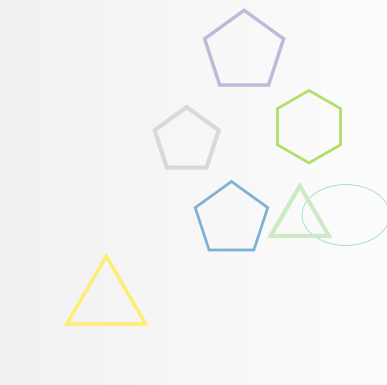[{"shape": "oval", "thickness": 0.5, "radius": 0.56, "center": [0.892, 0.442]}, {"shape": "pentagon", "thickness": 2.5, "radius": 0.54, "center": [0.63, 0.866]}, {"shape": "pentagon", "thickness": 2, "radius": 0.49, "center": [0.597, 0.43]}, {"shape": "hexagon", "thickness": 2, "radius": 0.47, "center": [0.797, 0.671]}, {"shape": "pentagon", "thickness": 3, "radius": 0.43, "center": [0.482, 0.635]}, {"shape": "triangle", "thickness": 3, "radius": 0.43, "center": [0.774, 0.431]}, {"shape": "triangle", "thickness": 2.5, "radius": 0.59, "center": [0.274, 0.217]}]